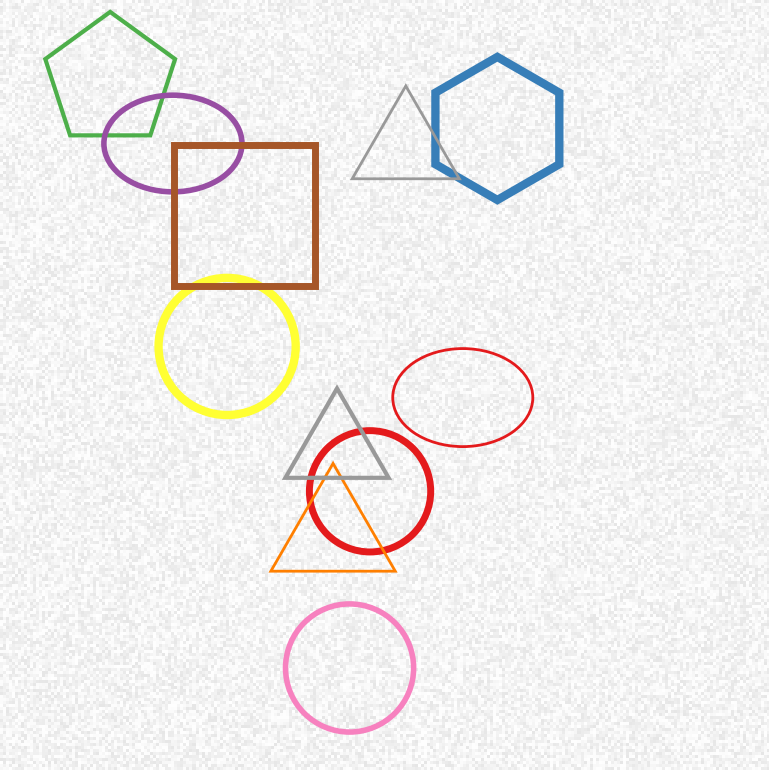[{"shape": "circle", "thickness": 2.5, "radius": 0.39, "center": [0.481, 0.362]}, {"shape": "oval", "thickness": 1, "radius": 0.45, "center": [0.601, 0.484]}, {"shape": "hexagon", "thickness": 3, "radius": 0.46, "center": [0.646, 0.833]}, {"shape": "pentagon", "thickness": 1.5, "radius": 0.44, "center": [0.143, 0.896]}, {"shape": "oval", "thickness": 2, "radius": 0.45, "center": [0.225, 0.814]}, {"shape": "triangle", "thickness": 1, "radius": 0.47, "center": [0.433, 0.305]}, {"shape": "circle", "thickness": 3, "radius": 0.45, "center": [0.295, 0.55]}, {"shape": "square", "thickness": 2.5, "radius": 0.46, "center": [0.318, 0.72]}, {"shape": "circle", "thickness": 2, "radius": 0.42, "center": [0.454, 0.132]}, {"shape": "triangle", "thickness": 1.5, "radius": 0.39, "center": [0.438, 0.418]}, {"shape": "triangle", "thickness": 1, "radius": 0.4, "center": [0.527, 0.808]}]